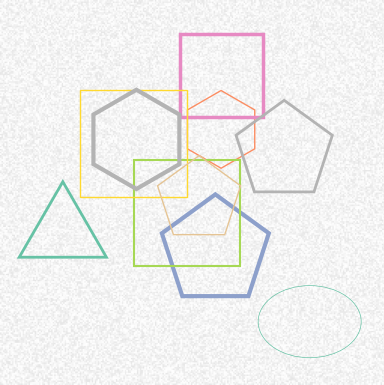[{"shape": "oval", "thickness": 0.5, "radius": 0.67, "center": [0.804, 0.164]}, {"shape": "triangle", "thickness": 2, "radius": 0.65, "center": [0.163, 0.397]}, {"shape": "hexagon", "thickness": 1, "radius": 0.5, "center": [0.574, 0.664]}, {"shape": "pentagon", "thickness": 3, "radius": 0.73, "center": [0.559, 0.349]}, {"shape": "square", "thickness": 2.5, "radius": 0.54, "center": [0.574, 0.803]}, {"shape": "square", "thickness": 1.5, "radius": 0.69, "center": [0.485, 0.447]}, {"shape": "square", "thickness": 1, "radius": 0.7, "center": [0.346, 0.628]}, {"shape": "pentagon", "thickness": 1, "radius": 0.57, "center": [0.517, 0.482]}, {"shape": "hexagon", "thickness": 3, "radius": 0.64, "center": [0.354, 0.638]}, {"shape": "pentagon", "thickness": 2, "radius": 0.66, "center": [0.738, 0.608]}]